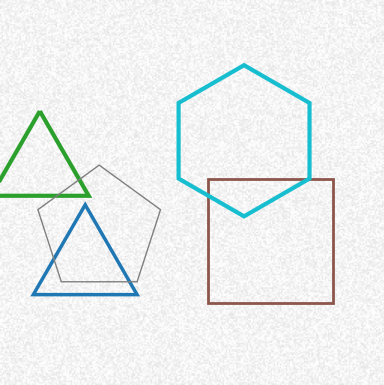[{"shape": "triangle", "thickness": 2.5, "radius": 0.78, "center": [0.221, 0.312]}, {"shape": "triangle", "thickness": 3, "radius": 0.73, "center": [0.103, 0.565]}, {"shape": "square", "thickness": 2, "radius": 0.81, "center": [0.703, 0.374]}, {"shape": "pentagon", "thickness": 1, "radius": 0.84, "center": [0.258, 0.404]}, {"shape": "hexagon", "thickness": 3, "radius": 0.98, "center": [0.634, 0.634]}]